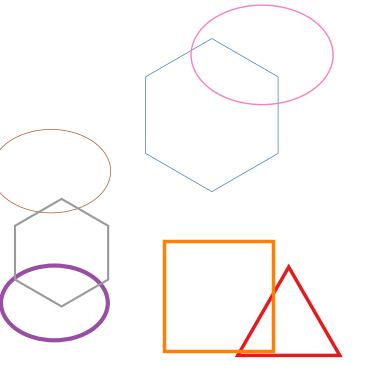[{"shape": "triangle", "thickness": 2.5, "radius": 0.77, "center": [0.75, 0.153]}, {"shape": "hexagon", "thickness": 0.5, "radius": 0.99, "center": [0.55, 0.701]}, {"shape": "oval", "thickness": 3, "radius": 0.69, "center": [0.141, 0.213]}, {"shape": "square", "thickness": 2.5, "radius": 0.71, "center": [0.568, 0.231]}, {"shape": "oval", "thickness": 0.5, "radius": 0.77, "center": [0.133, 0.555]}, {"shape": "oval", "thickness": 1, "radius": 0.92, "center": [0.681, 0.857]}, {"shape": "hexagon", "thickness": 1.5, "radius": 0.7, "center": [0.16, 0.344]}]